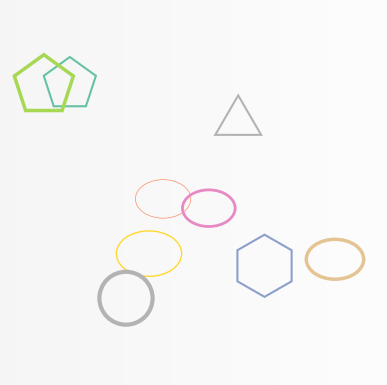[{"shape": "pentagon", "thickness": 1.5, "radius": 0.35, "center": [0.18, 0.781]}, {"shape": "oval", "thickness": 0.5, "radius": 0.36, "center": [0.421, 0.483]}, {"shape": "hexagon", "thickness": 1.5, "radius": 0.4, "center": [0.683, 0.31]}, {"shape": "oval", "thickness": 2, "radius": 0.34, "center": [0.539, 0.459]}, {"shape": "pentagon", "thickness": 2.5, "radius": 0.4, "center": [0.113, 0.778]}, {"shape": "oval", "thickness": 1, "radius": 0.42, "center": [0.385, 0.341]}, {"shape": "oval", "thickness": 2.5, "radius": 0.37, "center": [0.865, 0.327]}, {"shape": "circle", "thickness": 3, "radius": 0.34, "center": [0.325, 0.225]}, {"shape": "triangle", "thickness": 1.5, "radius": 0.34, "center": [0.615, 0.684]}]